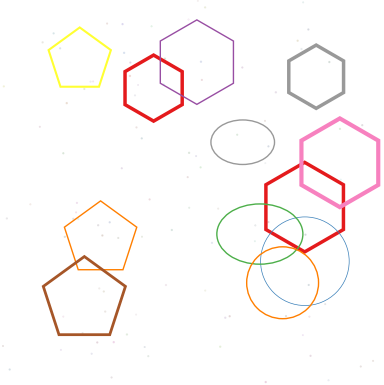[{"shape": "hexagon", "thickness": 2.5, "radius": 0.58, "center": [0.791, 0.462]}, {"shape": "hexagon", "thickness": 2.5, "radius": 0.43, "center": [0.399, 0.771]}, {"shape": "circle", "thickness": 0.5, "radius": 0.58, "center": [0.792, 0.322]}, {"shape": "oval", "thickness": 1, "radius": 0.56, "center": [0.675, 0.392]}, {"shape": "hexagon", "thickness": 1, "radius": 0.55, "center": [0.511, 0.839]}, {"shape": "circle", "thickness": 1, "radius": 0.47, "center": [0.734, 0.266]}, {"shape": "pentagon", "thickness": 1, "radius": 0.49, "center": [0.261, 0.379]}, {"shape": "pentagon", "thickness": 1.5, "radius": 0.43, "center": [0.207, 0.844]}, {"shape": "pentagon", "thickness": 2, "radius": 0.56, "center": [0.219, 0.221]}, {"shape": "hexagon", "thickness": 3, "radius": 0.58, "center": [0.883, 0.577]}, {"shape": "oval", "thickness": 1, "radius": 0.41, "center": [0.63, 0.631]}, {"shape": "hexagon", "thickness": 2.5, "radius": 0.41, "center": [0.821, 0.801]}]